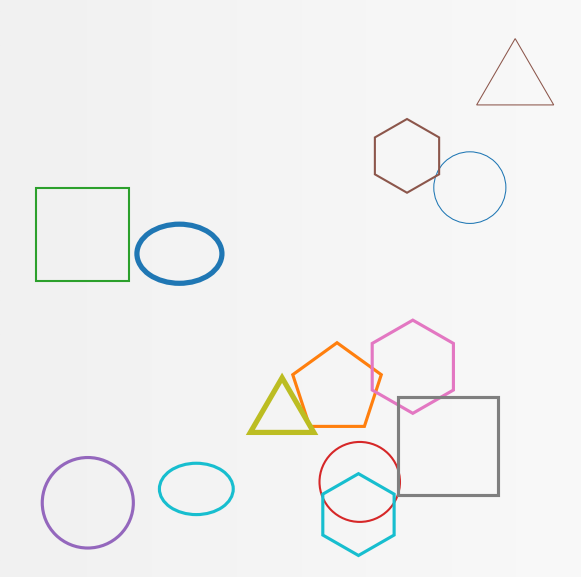[{"shape": "circle", "thickness": 0.5, "radius": 0.31, "center": [0.808, 0.674]}, {"shape": "oval", "thickness": 2.5, "radius": 0.37, "center": [0.309, 0.56]}, {"shape": "pentagon", "thickness": 1.5, "radius": 0.4, "center": [0.58, 0.326]}, {"shape": "square", "thickness": 1, "radius": 0.4, "center": [0.142, 0.593]}, {"shape": "circle", "thickness": 1, "radius": 0.35, "center": [0.619, 0.165]}, {"shape": "circle", "thickness": 1.5, "radius": 0.39, "center": [0.151, 0.129]}, {"shape": "hexagon", "thickness": 1, "radius": 0.32, "center": [0.7, 0.729]}, {"shape": "triangle", "thickness": 0.5, "radius": 0.38, "center": [0.886, 0.856]}, {"shape": "hexagon", "thickness": 1.5, "radius": 0.4, "center": [0.71, 0.364]}, {"shape": "square", "thickness": 1.5, "radius": 0.43, "center": [0.771, 0.227]}, {"shape": "triangle", "thickness": 2.5, "radius": 0.32, "center": [0.485, 0.282]}, {"shape": "hexagon", "thickness": 1.5, "radius": 0.35, "center": [0.617, 0.108]}, {"shape": "oval", "thickness": 1.5, "radius": 0.32, "center": [0.338, 0.153]}]